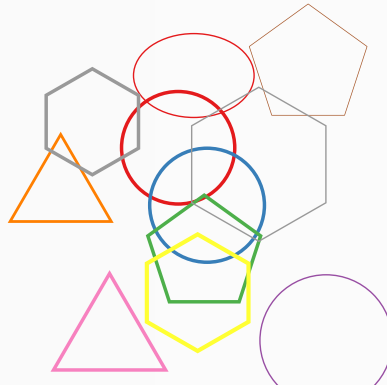[{"shape": "oval", "thickness": 1, "radius": 0.78, "center": [0.5, 0.804]}, {"shape": "circle", "thickness": 2.5, "radius": 0.73, "center": [0.46, 0.616]}, {"shape": "circle", "thickness": 2.5, "radius": 0.74, "center": [0.534, 0.467]}, {"shape": "pentagon", "thickness": 2.5, "radius": 0.77, "center": [0.527, 0.34]}, {"shape": "circle", "thickness": 1, "radius": 0.85, "center": [0.842, 0.116]}, {"shape": "triangle", "thickness": 2, "radius": 0.75, "center": [0.157, 0.5]}, {"shape": "hexagon", "thickness": 3, "radius": 0.76, "center": [0.51, 0.24]}, {"shape": "pentagon", "thickness": 0.5, "radius": 0.8, "center": [0.795, 0.83]}, {"shape": "triangle", "thickness": 2.5, "radius": 0.83, "center": [0.283, 0.123]}, {"shape": "hexagon", "thickness": 2.5, "radius": 0.69, "center": [0.238, 0.684]}, {"shape": "hexagon", "thickness": 1, "radius": 1.0, "center": [0.668, 0.573]}]